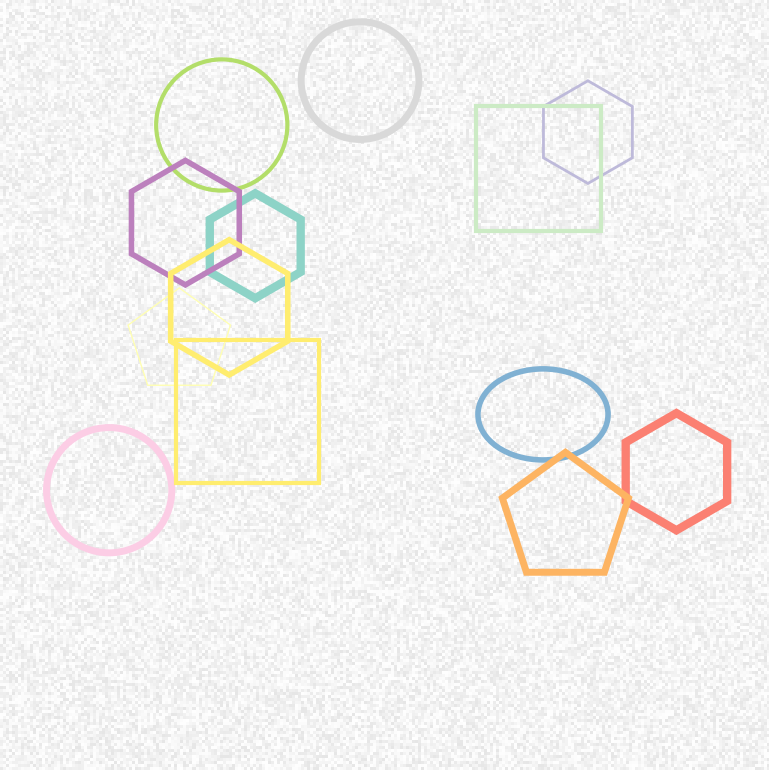[{"shape": "hexagon", "thickness": 3, "radius": 0.34, "center": [0.331, 0.681]}, {"shape": "pentagon", "thickness": 0.5, "radius": 0.35, "center": [0.233, 0.556]}, {"shape": "hexagon", "thickness": 1, "radius": 0.33, "center": [0.764, 0.828]}, {"shape": "hexagon", "thickness": 3, "radius": 0.38, "center": [0.878, 0.387]}, {"shape": "oval", "thickness": 2, "radius": 0.42, "center": [0.705, 0.462]}, {"shape": "pentagon", "thickness": 2.5, "radius": 0.43, "center": [0.734, 0.326]}, {"shape": "circle", "thickness": 1.5, "radius": 0.43, "center": [0.288, 0.838]}, {"shape": "circle", "thickness": 2.5, "radius": 0.41, "center": [0.142, 0.363]}, {"shape": "circle", "thickness": 2.5, "radius": 0.38, "center": [0.468, 0.895]}, {"shape": "hexagon", "thickness": 2, "radius": 0.4, "center": [0.241, 0.711]}, {"shape": "square", "thickness": 1.5, "radius": 0.4, "center": [0.699, 0.781]}, {"shape": "hexagon", "thickness": 2, "radius": 0.44, "center": [0.298, 0.601]}, {"shape": "square", "thickness": 1.5, "radius": 0.46, "center": [0.321, 0.465]}]